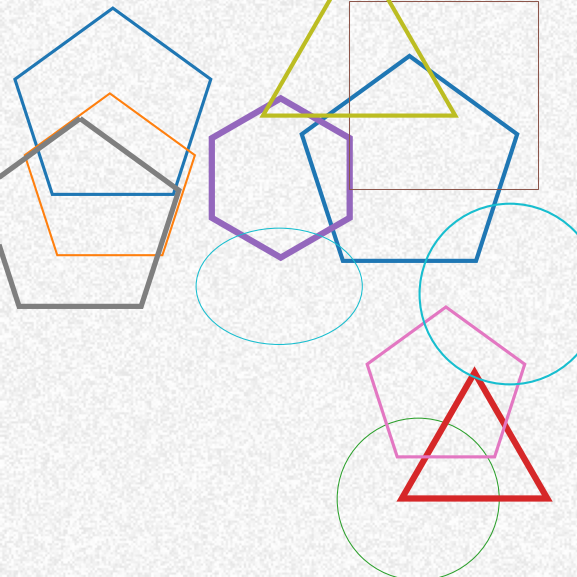[{"shape": "pentagon", "thickness": 2, "radius": 0.98, "center": [0.709, 0.706]}, {"shape": "pentagon", "thickness": 1.5, "radius": 0.89, "center": [0.195, 0.807]}, {"shape": "pentagon", "thickness": 1, "radius": 0.77, "center": [0.19, 0.683]}, {"shape": "circle", "thickness": 0.5, "radius": 0.7, "center": [0.724, 0.135]}, {"shape": "triangle", "thickness": 3, "radius": 0.73, "center": [0.822, 0.209]}, {"shape": "hexagon", "thickness": 3, "radius": 0.69, "center": [0.486, 0.691]}, {"shape": "square", "thickness": 0.5, "radius": 0.82, "center": [0.768, 0.835]}, {"shape": "pentagon", "thickness": 1.5, "radius": 0.72, "center": [0.772, 0.324]}, {"shape": "pentagon", "thickness": 2.5, "radius": 0.9, "center": [0.139, 0.614]}, {"shape": "triangle", "thickness": 2, "radius": 0.96, "center": [0.622, 0.895]}, {"shape": "circle", "thickness": 1, "radius": 0.78, "center": [0.883, 0.49]}, {"shape": "oval", "thickness": 0.5, "radius": 0.72, "center": [0.483, 0.503]}]